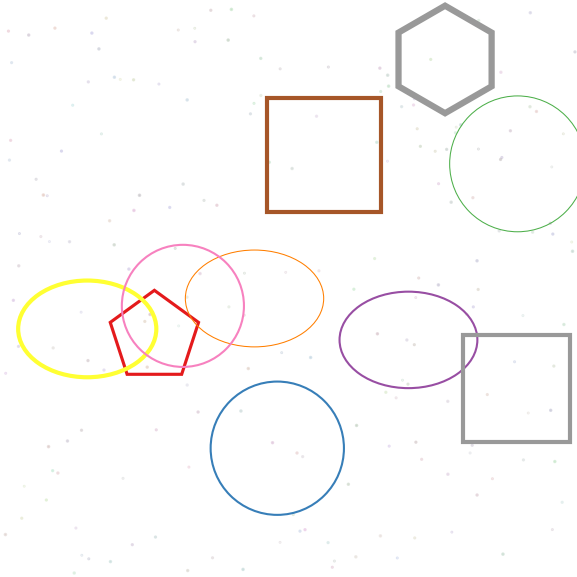[{"shape": "pentagon", "thickness": 1.5, "radius": 0.4, "center": [0.267, 0.416]}, {"shape": "circle", "thickness": 1, "radius": 0.58, "center": [0.48, 0.223]}, {"shape": "circle", "thickness": 0.5, "radius": 0.59, "center": [0.896, 0.715]}, {"shape": "oval", "thickness": 1, "radius": 0.6, "center": [0.707, 0.411]}, {"shape": "oval", "thickness": 0.5, "radius": 0.6, "center": [0.441, 0.482]}, {"shape": "oval", "thickness": 2, "radius": 0.6, "center": [0.151, 0.43]}, {"shape": "square", "thickness": 2, "radius": 0.49, "center": [0.561, 0.731]}, {"shape": "circle", "thickness": 1, "radius": 0.53, "center": [0.317, 0.469]}, {"shape": "hexagon", "thickness": 3, "radius": 0.47, "center": [0.771, 0.896]}, {"shape": "square", "thickness": 2, "radius": 0.46, "center": [0.894, 0.326]}]